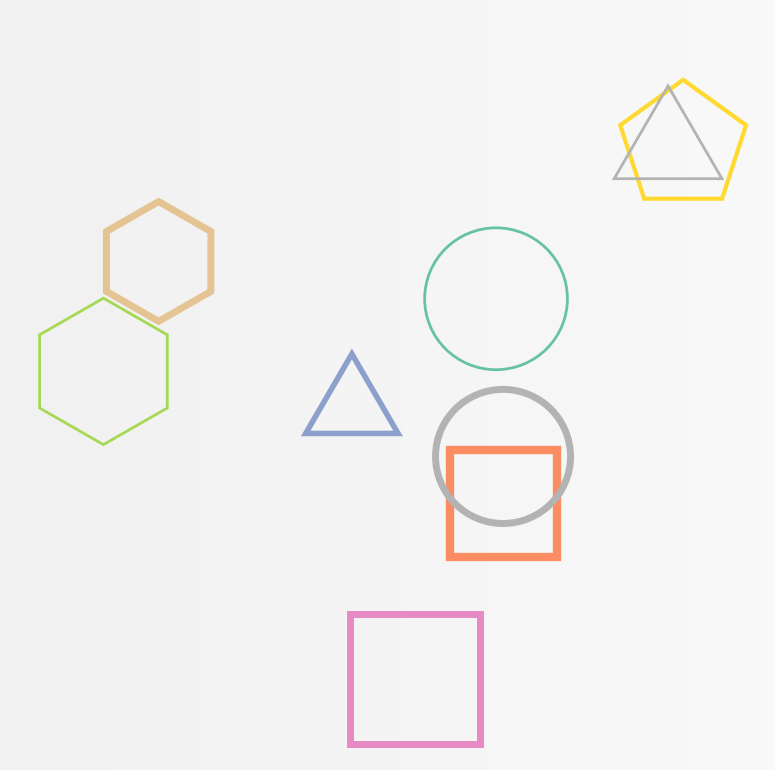[{"shape": "circle", "thickness": 1, "radius": 0.46, "center": [0.64, 0.612]}, {"shape": "square", "thickness": 3, "radius": 0.35, "center": [0.65, 0.346]}, {"shape": "triangle", "thickness": 2, "radius": 0.34, "center": [0.454, 0.471]}, {"shape": "square", "thickness": 2.5, "radius": 0.42, "center": [0.536, 0.118]}, {"shape": "hexagon", "thickness": 1, "radius": 0.48, "center": [0.133, 0.518]}, {"shape": "pentagon", "thickness": 1.5, "radius": 0.43, "center": [0.881, 0.811]}, {"shape": "hexagon", "thickness": 2.5, "radius": 0.39, "center": [0.205, 0.66]}, {"shape": "circle", "thickness": 2.5, "radius": 0.44, "center": [0.649, 0.407]}, {"shape": "triangle", "thickness": 1, "radius": 0.4, "center": [0.862, 0.808]}]